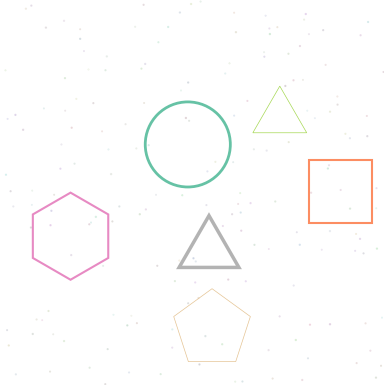[{"shape": "circle", "thickness": 2, "radius": 0.55, "center": [0.488, 0.625]}, {"shape": "square", "thickness": 1.5, "radius": 0.41, "center": [0.885, 0.503]}, {"shape": "hexagon", "thickness": 1.5, "radius": 0.57, "center": [0.183, 0.387]}, {"shape": "triangle", "thickness": 0.5, "radius": 0.4, "center": [0.727, 0.696]}, {"shape": "pentagon", "thickness": 0.5, "radius": 0.52, "center": [0.551, 0.145]}, {"shape": "triangle", "thickness": 2.5, "radius": 0.45, "center": [0.543, 0.35]}]